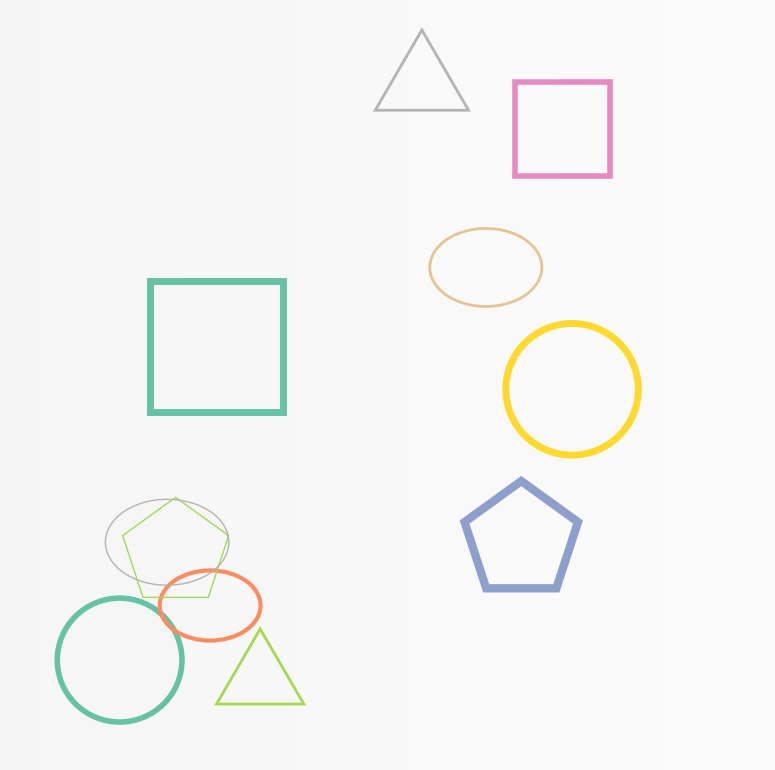[{"shape": "square", "thickness": 2.5, "radius": 0.43, "center": [0.279, 0.55]}, {"shape": "circle", "thickness": 2, "radius": 0.4, "center": [0.154, 0.143]}, {"shape": "oval", "thickness": 1.5, "radius": 0.33, "center": [0.271, 0.214]}, {"shape": "pentagon", "thickness": 3, "radius": 0.38, "center": [0.673, 0.298]}, {"shape": "square", "thickness": 2, "radius": 0.31, "center": [0.726, 0.832]}, {"shape": "triangle", "thickness": 1, "radius": 0.33, "center": [0.336, 0.118]}, {"shape": "pentagon", "thickness": 0.5, "radius": 0.36, "center": [0.227, 0.282]}, {"shape": "circle", "thickness": 2.5, "radius": 0.43, "center": [0.738, 0.494]}, {"shape": "oval", "thickness": 1, "radius": 0.36, "center": [0.627, 0.653]}, {"shape": "triangle", "thickness": 1, "radius": 0.35, "center": [0.544, 0.892]}, {"shape": "oval", "thickness": 0.5, "radius": 0.4, "center": [0.216, 0.296]}]